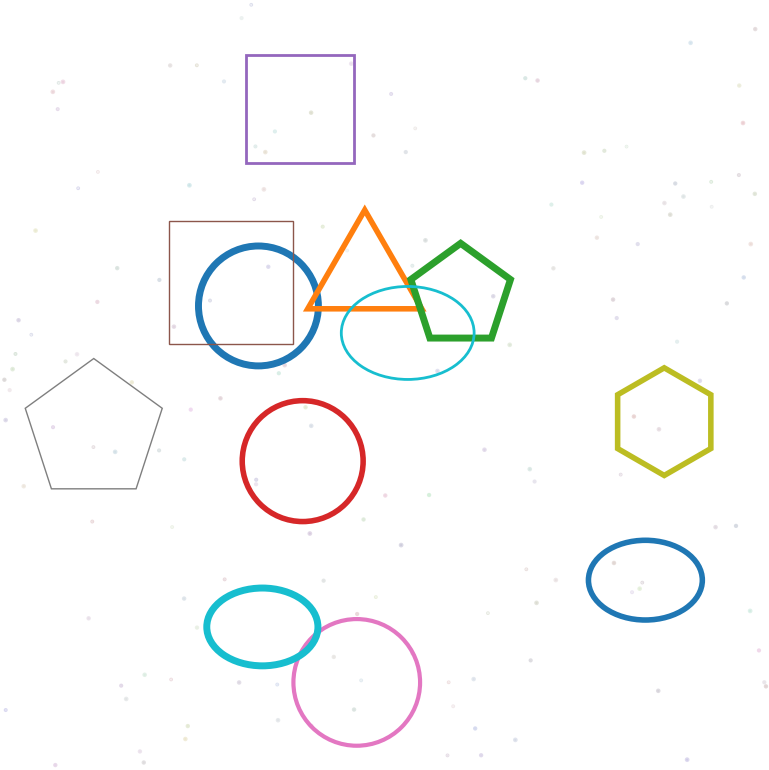[{"shape": "oval", "thickness": 2, "radius": 0.37, "center": [0.838, 0.247]}, {"shape": "circle", "thickness": 2.5, "radius": 0.39, "center": [0.336, 0.603]}, {"shape": "triangle", "thickness": 2, "radius": 0.43, "center": [0.474, 0.642]}, {"shape": "pentagon", "thickness": 2.5, "radius": 0.34, "center": [0.598, 0.616]}, {"shape": "circle", "thickness": 2, "radius": 0.39, "center": [0.393, 0.401]}, {"shape": "square", "thickness": 1, "radius": 0.35, "center": [0.39, 0.858]}, {"shape": "square", "thickness": 0.5, "radius": 0.4, "center": [0.3, 0.633]}, {"shape": "circle", "thickness": 1.5, "radius": 0.41, "center": [0.463, 0.114]}, {"shape": "pentagon", "thickness": 0.5, "radius": 0.47, "center": [0.122, 0.441]}, {"shape": "hexagon", "thickness": 2, "radius": 0.35, "center": [0.863, 0.452]}, {"shape": "oval", "thickness": 1, "radius": 0.43, "center": [0.529, 0.568]}, {"shape": "oval", "thickness": 2.5, "radius": 0.36, "center": [0.341, 0.186]}]